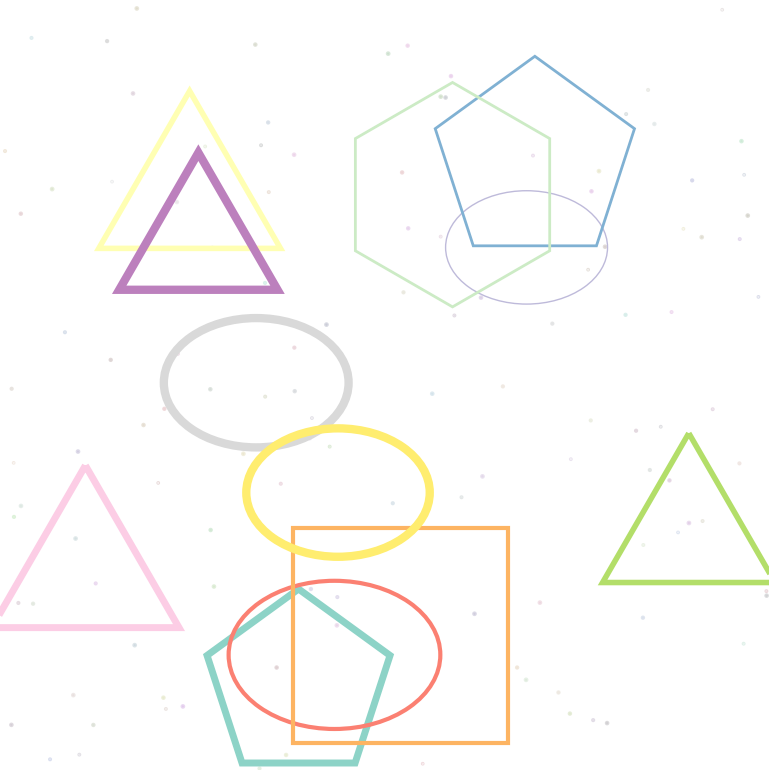[{"shape": "pentagon", "thickness": 2.5, "radius": 0.62, "center": [0.388, 0.11]}, {"shape": "triangle", "thickness": 2, "radius": 0.68, "center": [0.246, 0.746]}, {"shape": "oval", "thickness": 0.5, "radius": 0.53, "center": [0.684, 0.679]}, {"shape": "oval", "thickness": 1.5, "radius": 0.69, "center": [0.434, 0.149]}, {"shape": "pentagon", "thickness": 1, "radius": 0.68, "center": [0.695, 0.791]}, {"shape": "square", "thickness": 1.5, "radius": 0.7, "center": [0.52, 0.174]}, {"shape": "triangle", "thickness": 2, "radius": 0.65, "center": [0.895, 0.308]}, {"shape": "triangle", "thickness": 2.5, "radius": 0.7, "center": [0.111, 0.255]}, {"shape": "oval", "thickness": 3, "radius": 0.6, "center": [0.333, 0.503]}, {"shape": "triangle", "thickness": 3, "radius": 0.59, "center": [0.258, 0.683]}, {"shape": "hexagon", "thickness": 1, "radius": 0.73, "center": [0.588, 0.747]}, {"shape": "oval", "thickness": 3, "radius": 0.6, "center": [0.439, 0.36]}]